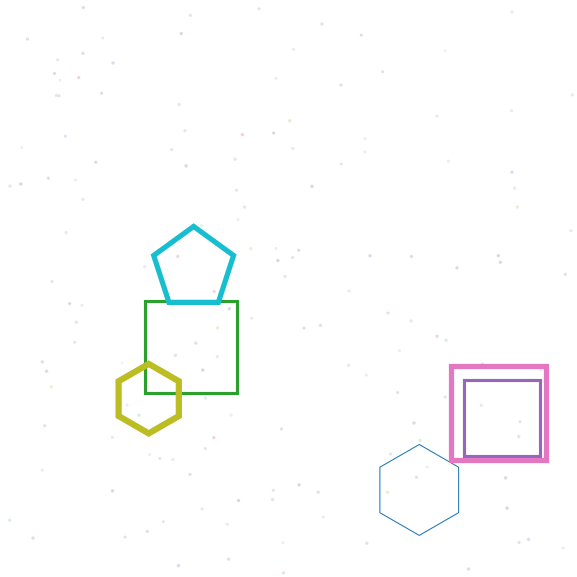[{"shape": "hexagon", "thickness": 0.5, "radius": 0.39, "center": [0.726, 0.151]}, {"shape": "square", "thickness": 1.5, "radius": 0.4, "center": [0.331, 0.398]}, {"shape": "square", "thickness": 1.5, "radius": 0.33, "center": [0.87, 0.276]}, {"shape": "square", "thickness": 2.5, "radius": 0.41, "center": [0.863, 0.284]}, {"shape": "hexagon", "thickness": 3, "radius": 0.3, "center": [0.258, 0.309]}, {"shape": "pentagon", "thickness": 2.5, "radius": 0.36, "center": [0.335, 0.534]}]